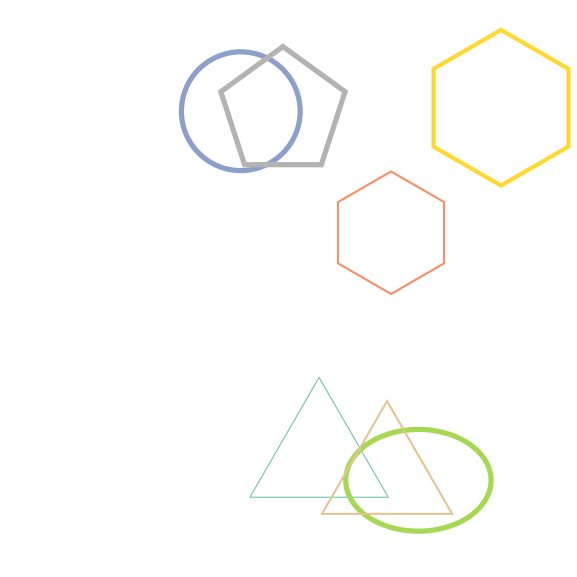[{"shape": "triangle", "thickness": 0.5, "radius": 0.69, "center": [0.553, 0.207]}, {"shape": "hexagon", "thickness": 1, "radius": 0.53, "center": [0.677, 0.596]}, {"shape": "circle", "thickness": 2.5, "radius": 0.51, "center": [0.417, 0.807]}, {"shape": "oval", "thickness": 2.5, "radius": 0.63, "center": [0.724, 0.167]}, {"shape": "hexagon", "thickness": 2, "radius": 0.67, "center": [0.867, 0.813]}, {"shape": "triangle", "thickness": 1, "radius": 0.65, "center": [0.67, 0.174]}, {"shape": "pentagon", "thickness": 2.5, "radius": 0.57, "center": [0.49, 0.805]}]